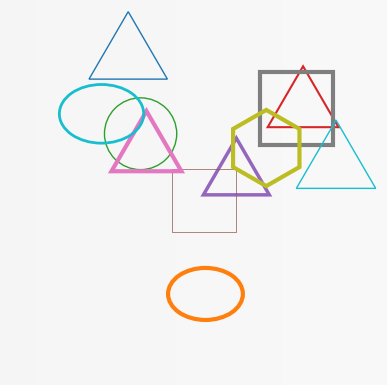[{"shape": "triangle", "thickness": 1, "radius": 0.58, "center": [0.331, 0.853]}, {"shape": "oval", "thickness": 3, "radius": 0.48, "center": [0.53, 0.236]}, {"shape": "circle", "thickness": 1, "radius": 0.47, "center": [0.363, 0.653]}, {"shape": "triangle", "thickness": 1.5, "radius": 0.53, "center": [0.782, 0.722]}, {"shape": "triangle", "thickness": 2.5, "radius": 0.49, "center": [0.61, 0.543]}, {"shape": "square", "thickness": 0.5, "radius": 0.41, "center": [0.526, 0.479]}, {"shape": "triangle", "thickness": 3, "radius": 0.52, "center": [0.378, 0.607]}, {"shape": "square", "thickness": 3, "radius": 0.47, "center": [0.765, 0.719]}, {"shape": "hexagon", "thickness": 3, "radius": 0.49, "center": [0.687, 0.616]}, {"shape": "oval", "thickness": 2, "radius": 0.54, "center": [0.262, 0.704]}, {"shape": "triangle", "thickness": 1, "radius": 0.59, "center": [0.867, 0.57]}]